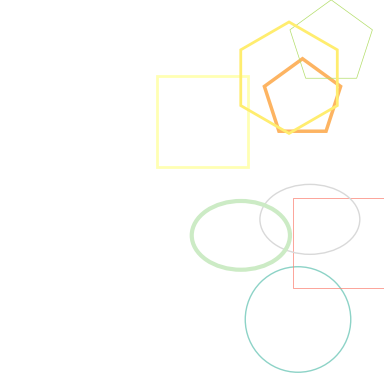[{"shape": "circle", "thickness": 1, "radius": 0.69, "center": [0.774, 0.17]}, {"shape": "square", "thickness": 2, "radius": 0.59, "center": [0.525, 0.684]}, {"shape": "square", "thickness": 0.5, "radius": 0.59, "center": [0.879, 0.369]}, {"shape": "pentagon", "thickness": 2.5, "radius": 0.52, "center": [0.786, 0.743]}, {"shape": "pentagon", "thickness": 0.5, "radius": 0.56, "center": [0.86, 0.888]}, {"shape": "oval", "thickness": 1, "radius": 0.65, "center": [0.805, 0.43]}, {"shape": "oval", "thickness": 3, "radius": 0.64, "center": [0.626, 0.389]}, {"shape": "hexagon", "thickness": 2, "radius": 0.72, "center": [0.751, 0.798]}]